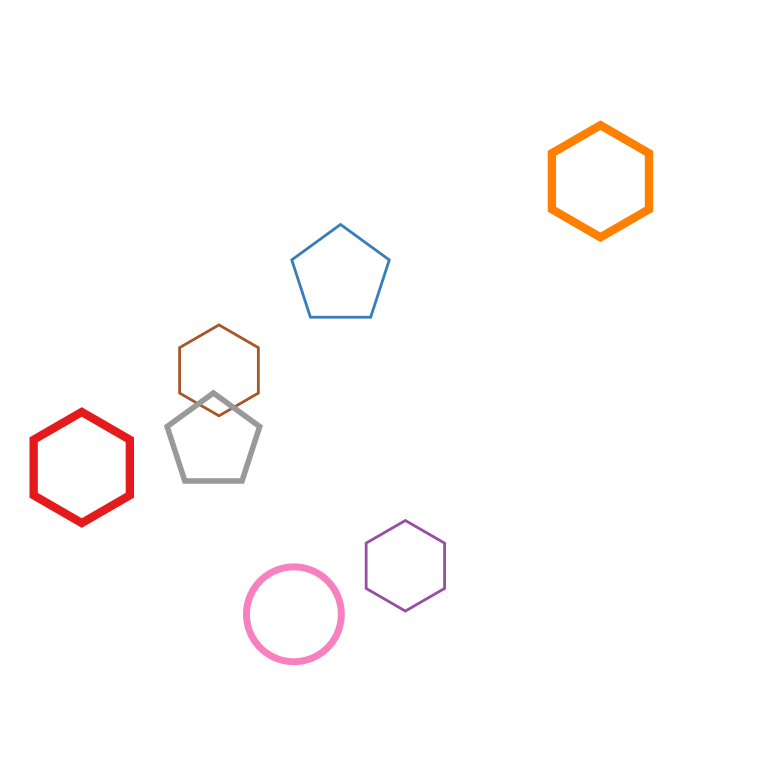[{"shape": "hexagon", "thickness": 3, "radius": 0.36, "center": [0.106, 0.393]}, {"shape": "pentagon", "thickness": 1, "radius": 0.33, "center": [0.442, 0.642]}, {"shape": "hexagon", "thickness": 1, "radius": 0.29, "center": [0.526, 0.265]}, {"shape": "hexagon", "thickness": 3, "radius": 0.36, "center": [0.78, 0.765]}, {"shape": "hexagon", "thickness": 1, "radius": 0.3, "center": [0.284, 0.519]}, {"shape": "circle", "thickness": 2.5, "radius": 0.31, "center": [0.382, 0.202]}, {"shape": "pentagon", "thickness": 2, "radius": 0.32, "center": [0.277, 0.426]}]